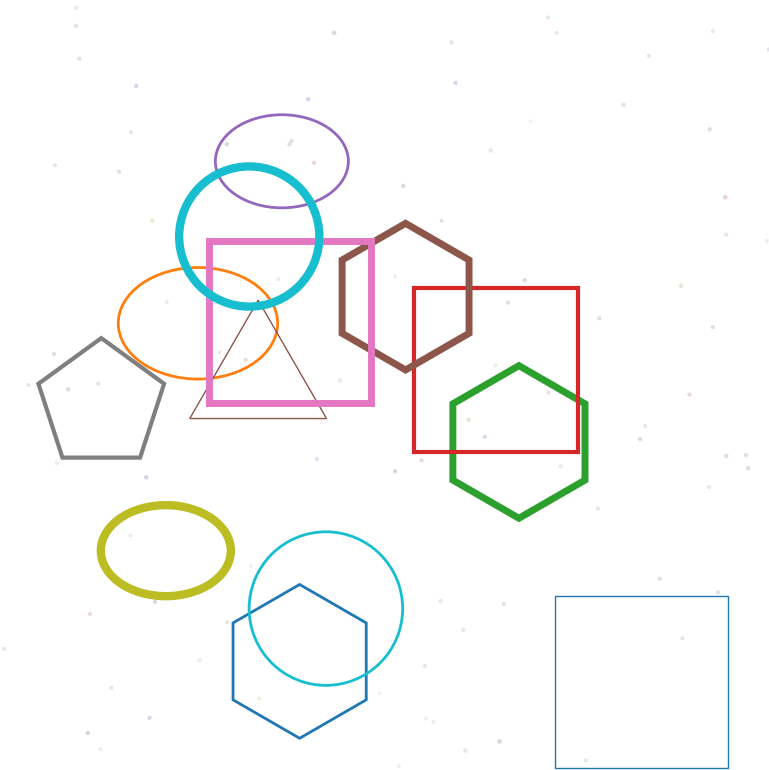[{"shape": "hexagon", "thickness": 1, "radius": 0.5, "center": [0.389, 0.141]}, {"shape": "square", "thickness": 0.5, "radius": 0.56, "center": [0.833, 0.114]}, {"shape": "oval", "thickness": 1, "radius": 0.52, "center": [0.257, 0.58]}, {"shape": "hexagon", "thickness": 2.5, "radius": 0.5, "center": [0.674, 0.426]}, {"shape": "square", "thickness": 1.5, "radius": 0.53, "center": [0.644, 0.52]}, {"shape": "oval", "thickness": 1, "radius": 0.43, "center": [0.366, 0.791]}, {"shape": "hexagon", "thickness": 2.5, "radius": 0.48, "center": [0.527, 0.615]}, {"shape": "triangle", "thickness": 0.5, "radius": 0.51, "center": [0.335, 0.508]}, {"shape": "square", "thickness": 2.5, "radius": 0.53, "center": [0.376, 0.582]}, {"shape": "pentagon", "thickness": 1.5, "radius": 0.43, "center": [0.132, 0.475]}, {"shape": "oval", "thickness": 3, "radius": 0.42, "center": [0.215, 0.285]}, {"shape": "circle", "thickness": 1, "radius": 0.5, "center": [0.423, 0.21]}, {"shape": "circle", "thickness": 3, "radius": 0.46, "center": [0.324, 0.693]}]